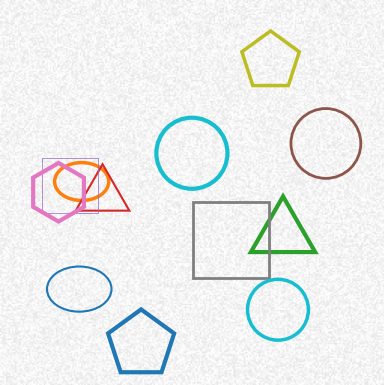[{"shape": "oval", "thickness": 1.5, "radius": 0.42, "center": [0.206, 0.249]}, {"shape": "pentagon", "thickness": 3, "radius": 0.45, "center": [0.367, 0.106]}, {"shape": "oval", "thickness": 2.5, "radius": 0.35, "center": [0.212, 0.528]}, {"shape": "triangle", "thickness": 3, "radius": 0.48, "center": [0.735, 0.393]}, {"shape": "triangle", "thickness": 1.5, "radius": 0.4, "center": [0.266, 0.493]}, {"shape": "square", "thickness": 0.5, "radius": 0.36, "center": [0.182, 0.518]}, {"shape": "circle", "thickness": 2, "radius": 0.45, "center": [0.846, 0.627]}, {"shape": "hexagon", "thickness": 3, "radius": 0.38, "center": [0.152, 0.501]}, {"shape": "square", "thickness": 2, "radius": 0.49, "center": [0.6, 0.376]}, {"shape": "pentagon", "thickness": 2.5, "radius": 0.39, "center": [0.703, 0.841]}, {"shape": "circle", "thickness": 2.5, "radius": 0.4, "center": [0.722, 0.196]}, {"shape": "circle", "thickness": 3, "radius": 0.46, "center": [0.498, 0.602]}]